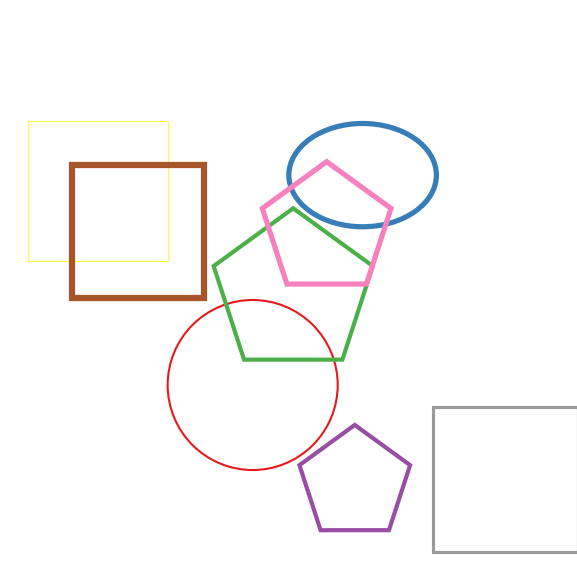[{"shape": "circle", "thickness": 1, "radius": 0.74, "center": [0.438, 0.332]}, {"shape": "oval", "thickness": 2.5, "radius": 0.64, "center": [0.628, 0.696]}, {"shape": "pentagon", "thickness": 2, "radius": 0.72, "center": [0.508, 0.494]}, {"shape": "pentagon", "thickness": 2, "radius": 0.5, "center": [0.614, 0.163]}, {"shape": "square", "thickness": 0.5, "radius": 0.61, "center": [0.17, 0.669]}, {"shape": "square", "thickness": 3, "radius": 0.57, "center": [0.239, 0.598]}, {"shape": "pentagon", "thickness": 2.5, "radius": 0.59, "center": [0.566, 0.602]}, {"shape": "square", "thickness": 1.5, "radius": 0.63, "center": [0.875, 0.17]}]